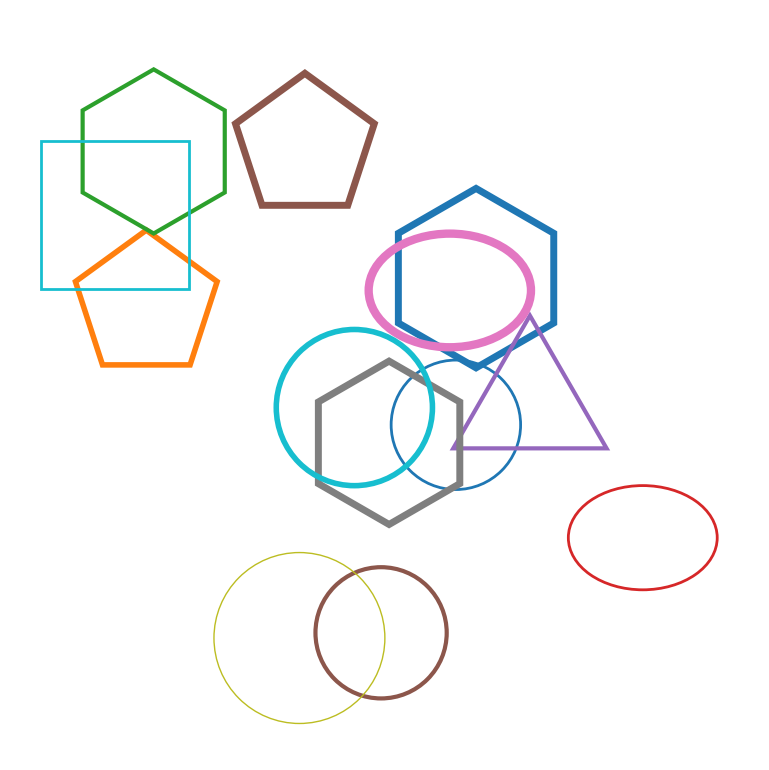[{"shape": "circle", "thickness": 1, "radius": 0.42, "center": [0.592, 0.448]}, {"shape": "hexagon", "thickness": 2.5, "radius": 0.58, "center": [0.618, 0.639]}, {"shape": "pentagon", "thickness": 2, "radius": 0.48, "center": [0.19, 0.604]}, {"shape": "hexagon", "thickness": 1.5, "radius": 0.53, "center": [0.2, 0.803]}, {"shape": "oval", "thickness": 1, "radius": 0.48, "center": [0.835, 0.302]}, {"shape": "triangle", "thickness": 1.5, "radius": 0.57, "center": [0.688, 0.475]}, {"shape": "pentagon", "thickness": 2.5, "radius": 0.47, "center": [0.396, 0.81]}, {"shape": "circle", "thickness": 1.5, "radius": 0.43, "center": [0.495, 0.178]}, {"shape": "oval", "thickness": 3, "radius": 0.53, "center": [0.584, 0.623]}, {"shape": "hexagon", "thickness": 2.5, "radius": 0.53, "center": [0.505, 0.425]}, {"shape": "circle", "thickness": 0.5, "radius": 0.55, "center": [0.389, 0.171]}, {"shape": "square", "thickness": 1, "radius": 0.48, "center": [0.149, 0.72]}, {"shape": "circle", "thickness": 2, "radius": 0.51, "center": [0.46, 0.471]}]